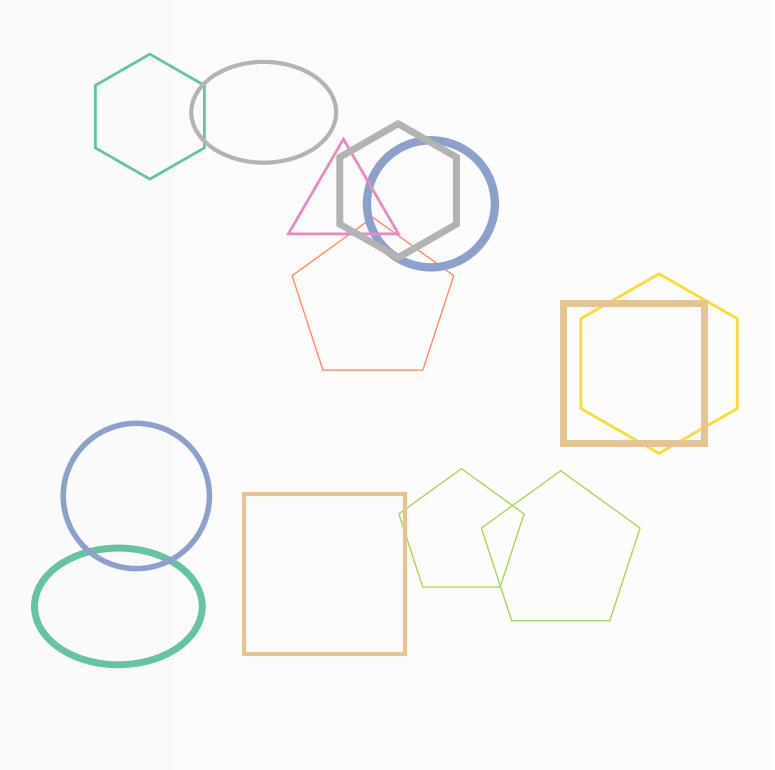[{"shape": "oval", "thickness": 2.5, "radius": 0.54, "center": [0.153, 0.212]}, {"shape": "hexagon", "thickness": 1, "radius": 0.41, "center": [0.193, 0.849]}, {"shape": "pentagon", "thickness": 0.5, "radius": 0.55, "center": [0.481, 0.608]}, {"shape": "circle", "thickness": 3, "radius": 0.41, "center": [0.556, 0.735]}, {"shape": "circle", "thickness": 2, "radius": 0.47, "center": [0.176, 0.356]}, {"shape": "triangle", "thickness": 1, "radius": 0.41, "center": [0.443, 0.737]}, {"shape": "pentagon", "thickness": 0.5, "radius": 0.42, "center": [0.595, 0.306]}, {"shape": "pentagon", "thickness": 0.5, "radius": 0.54, "center": [0.724, 0.281]}, {"shape": "hexagon", "thickness": 1, "radius": 0.58, "center": [0.85, 0.528]}, {"shape": "square", "thickness": 2.5, "radius": 0.46, "center": [0.817, 0.516]}, {"shape": "square", "thickness": 1.5, "radius": 0.52, "center": [0.418, 0.255]}, {"shape": "oval", "thickness": 1.5, "radius": 0.47, "center": [0.34, 0.854]}, {"shape": "hexagon", "thickness": 2.5, "radius": 0.43, "center": [0.514, 0.752]}]